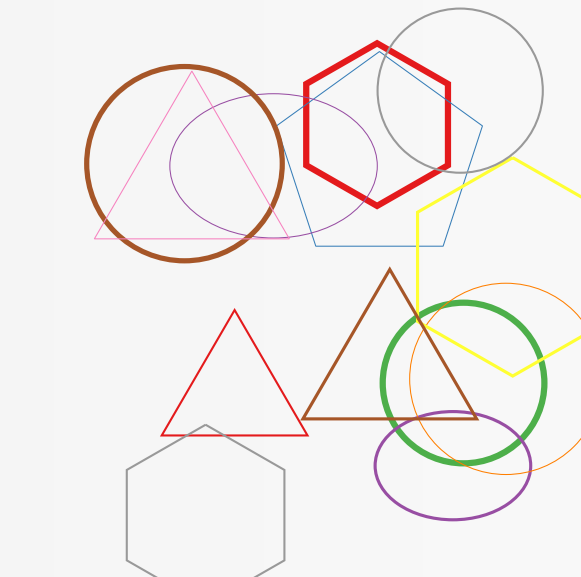[{"shape": "hexagon", "thickness": 3, "radius": 0.7, "center": [0.649, 0.783]}, {"shape": "triangle", "thickness": 1, "radius": 0.72, "center": [0.404, 0.317]}, {"shape": "pentagon", "thickness": 0.5, "radius": 0.93, "center": [0.653, 0.724]}, {"shape": "circle", "thickness": 3, "radius": 0.7, "center": [0.798, 0.336]}, {"shape": "oval", "thickness": 1.5, "radius": 0.67, "center": [0.779, 0.193]}, {"shape": "oval", "thickness": 0.5, "radius": 0.89, "center": [0.471, 0.712]}, {"shape": "circle", "thickness": 0.5, "radius": 0.83, "center": [0.87, 0.343]}, {"shape": "hexagon", "thickness": 1.5, "radius": 0.95, "center": [0.882, 0.537]}, {"shape": "circle", "thickness": 2.5, "radius": 0.84, "center": [0.317, 0.716]}, {"shape": "triangle", "thickness": 1.5, "radius": 0.86, "center": [0.671, 0.36]}, {"shape": "triangle", "thickness": 0.5, "radius": 0.97, "center": [0.33, 0.682]}, {"shape": "circle", "thickness": 1, "radius": 0.71, "center": [0.792, 0.842]}, {"shape": "hexagon", "thickness": 1, "radius": 0.78, "center": [0.354, 0.107]}]